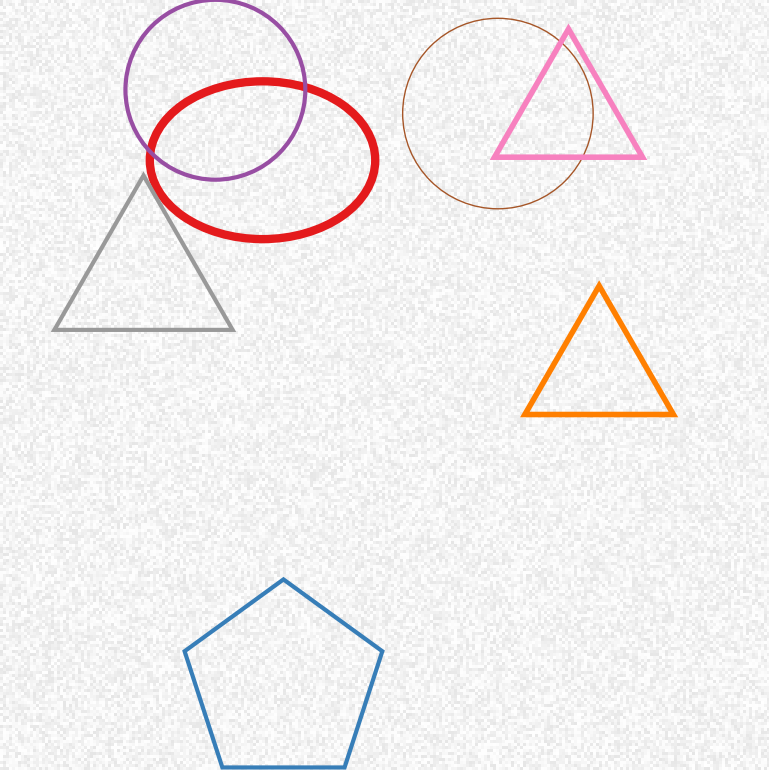[{"shape": "oval", "thickness": 3, "radius": 0.73, "center": [0.341, 0.792]}, {"shape": "pentagon", "thickness": 1.5, "radius": 0.67, "center": [0.368, 0.113]}, {"shape": "circle", "thickness": 1.5, "radius": 0.58, "center": [0.28, 0.883]}, {"shape": "triangle", "thickness": 2, "radius": 0.56, "center": [0.778, 0.517]}, {"shape": "circle", "thickness": 0.5, "radius": 0.62, "center": [0.647, 0.853]}, {"shape": "triangle", "thickness": 2, "radius": 0.55, "center": [0.738, 0.851]}, {"shape": "triangle", "thickness": 1.5, "radius": 0.67, "center": [0.186, 0.638]}]